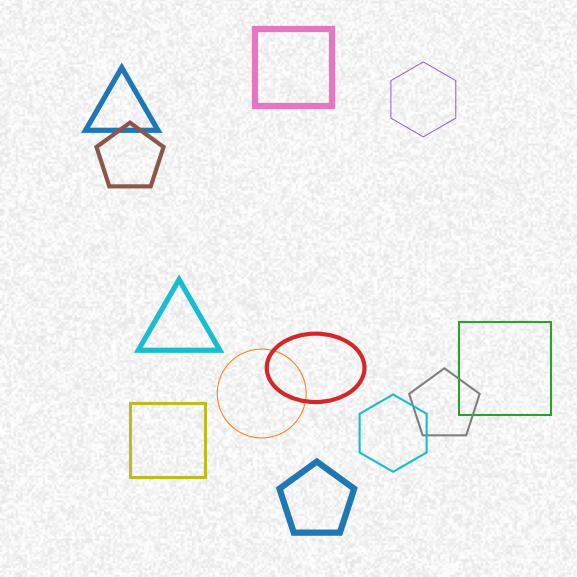[{"shape": "triangle", "thickness": 2.5, "radius": 0.36, "center": [0.211, 0.81]}, {"shape": "pentagon", "thickness": 3, "radius": 0.34, "center": [0.549, 0.132]}, {"shape": "circle", "thickness": 0.5, "radius": 0.38, "center": [0.453, 0.318]}, {"shape": "square", "thickness": 1, "radius": 0.4, "center": [0.874, 0.361]}, {"shape": "oval", "thickness": 2, "radius": 0.42, "center": [0.547, 0.362]}, {"shape": "hexagon", "thickness": 0.5, "radius": 0.32, "center": [0.733, 0.827]}, {"shape": "pentagon", "thickness": 2, "radius": 0.31, "center": [0.225, 0.726]}, {"shape": "square", "thickness": 3, "radius": 0.33, "center": [0.508, 0.883]}, {"shape": "pentagon", "thickness": 1, "radius": 0.32, "center": [0.77, 0.297]}, {"shape": "square", "thickness": 1.5, "radius": 0.32, "center": [0.29, 0.237]}, {"shape": "triangle", "thickness": 2.5, "radius": 0.41, "center": [0.31, 0.433]}, {"shape": "hexagon", "thickness": 1, "radius": 0.34, "center": [0.681, 0.249]}]